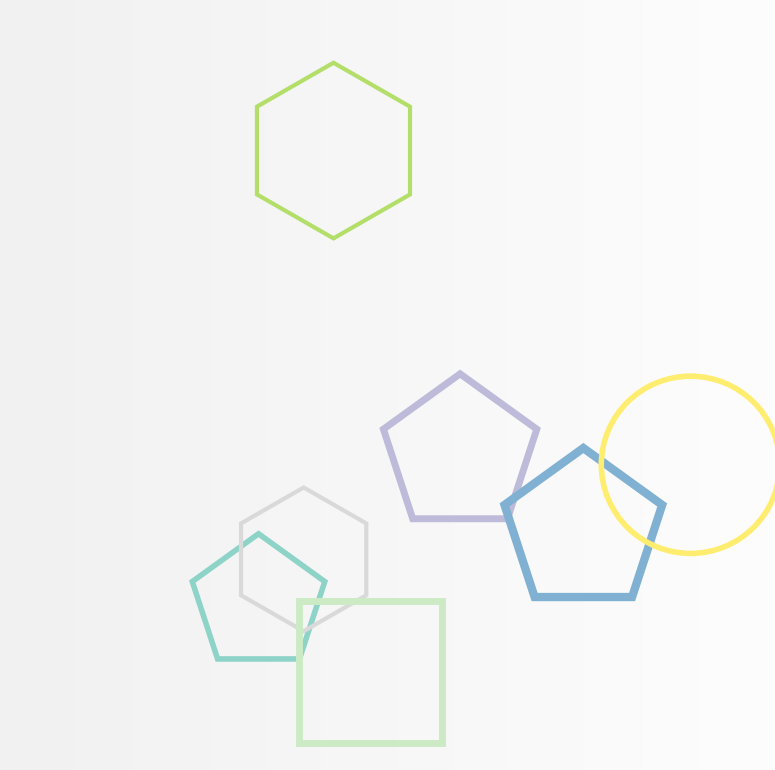[{"shape": "pentagon", "thickness": 2, "radius": 0.45, "center": [0.334, 0.217]}, {"shape": "pentagon", "thickness": 2.5, "radius": 0.52, "center": [0.594, 0.41]}, {"shape": "pentagon", "thickness": 3, "radius": 0.53, "center": [0.753, 0.311]}, {"shape": "hexagon", "thickness": 1.5, "radius": 0.57, "center": [0.43, 0.804]}, {"shape": "hexagon", "thickness": 1.5, "radius": 0.47, "center": [0.392, 0.274]}, {"shape": "square", "thickness": 2.5, "radius": 0.46, "center": [0.478, 0.127]}, {"shape": "circle", "thickness": 2, "radius": 0.58, "center": [0.891, 0.396]}]